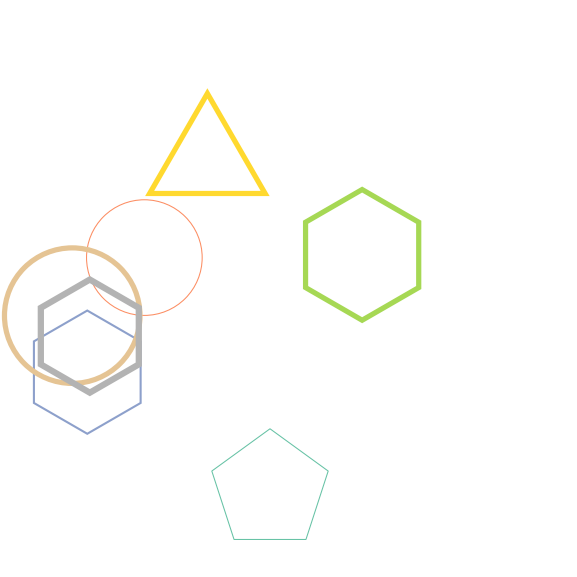[{"shape": "pentagon", "thickness": 0.5, "radius": 0.53, "center": [0.468, 0.151]}, {"shape": "circle", "thickness": 0.5, "radius": 0.5, "center": [0.25, 0.553]}, {"shape": "hexagon", "thickness": 1, "radius": 0.53, "center": [0.151, 0.355]}, {"shape": "hexagon", "thickness": 2.5, "radius": 0.57, "center": [0.627, 0.558]}, {"shape": "triangle", "thickness": 2.5, "radius": 0.58, "center": [0.359, 0.722]}, {"shape": "circle", "thickness": 2.5, "radius": 0.59, "center": [0.125, 0.453]}, {"shape": "hexagon", "thickness": 3, "radius": 0.49, "center": [0.156, 0.417]}]